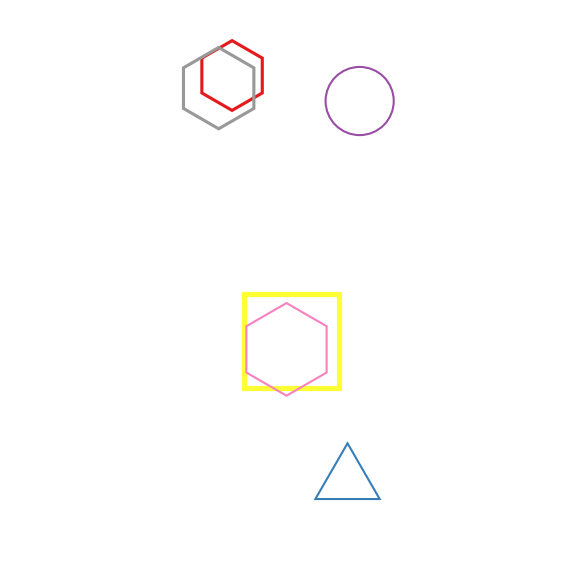[{"shape": "hexagon", "thickness": 1.5, "radius": 0.3, "center": [0.402, 0.868]}, {"shape": "triangle", "thickness": 1, "radius": 0.32, "center": [0.602, 0.167]}, {"shape": "circle", "thickness": 1, "radius": 0.3, "center": [0.623, 0.824]}, {"shape": "square", "thickness": 2.5, "radius": 0.41, "center": [0.505, 0.409]}, {"shape": "hexagon", "thickness": 1, "radius": 0.4, "center": [0.496, 0.394]}, {"shape": "hexagon", "thickness": 1.5, "radius": 0.35, "center": [0.379, 0.847]}]